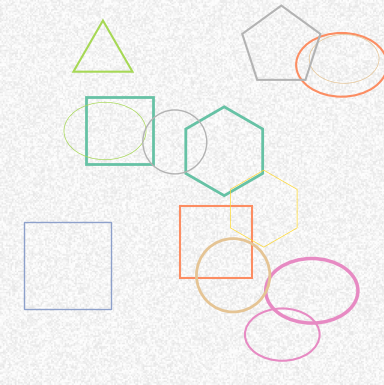[{"shape": "square", "thickness": 2, "radius": 0.44, "center": [0.311, 0.66]}, {"shape": "hexagon", "thickness": 2, "radius": 0.58, "center": [0.582, 0.607]}, {"shape": "square", "thickness": 1.5, "radius": 0.47, "center": [0.562, 0.371]}, {"shape": "oval", "thickness": 1.5, "radius": 0.59, "center": [0.887, 0.832]}, {"shape": "square", "thickness": 1, "radius": 0.57, "center": [0.175, 0.311]}, {"shape": "oval", "thickness": 1.5, "radius": 0.48, "center": [0.733, 0.131]}, {"shape": "oval", "thickness": 2.5, "radius": 0.6, "center": [0.81, 0.245]}, {"shape": "oval", "thickness": 0.5, "radius": 0.53, "center": [0.273, 0.66]}, {"shape": "triangle", "thickness": 1.5, "radius": 0.44, "center": [0.267, 0.858]}, {"shape": "hexagon", "thickness": 0.5, "radius": 0.5, "center": [0.685, 0.458]}, {"shape": "circle", "thickness": 2, "radius": 0.48, "center": [0.606, 0.285]}, {"shape": "oval", "thickness": 0.5, "radius": 0.45, "center": [0.894, 0.847]}, {"shape": "circle", "thickness": 1, "radius": 0.42, "center": [0.454, 0.631]}, {"shape": "pentagon", "thickness": 1.5, "radius": 0.53, "center": [0.731, 0.879]}]